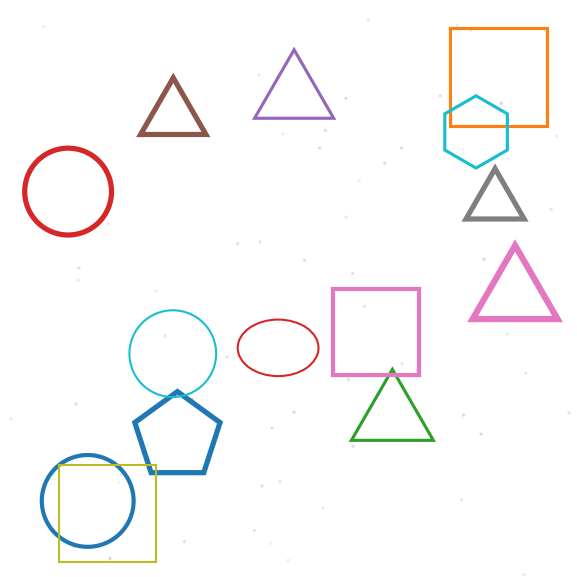[{"shape": "pentagon", "thickness": 2.5, "radius": 0.39, "center": [0.307, 0.243]}, {"shape": "circle", "thickness": 2, "radius": 0.4, "center": [0.152, 0.132]}, {"shape": "square", "thickness": 1.5, "radius": 0.42, "center": [0.863, 0.866]}, {"shape": "triangle", "thickness": 1.5, "radius": 0.41, "center": [0.679, 0.278]}, {"shape": "oval", "thickness": 1, "radius": 0.35, "center": [0.482, 0.397]}, {"shape": "circle", "thickness": 2.5, "radius": 0.38, "center": [0.118, 0.667]}, {"shape": "triangle", "thickness": 1.5, "radius": 0.4, "center": [0.509, 0.834]}, {"shape": "triangle", "thickness": 2.5, "radius": 0.33, "center": [0.3, 0.799]}, {"shape": "square", "thickness": 2, "radius": 0.37, "center": [0.651, 0.424]}, {"shape": "triangle", "thickness": 3, "radius": 0.42, "center": [0.892, 0.489]}, {"shape": "triangle", "thickness": 2.5, "radius": 0.29, "center": [0.857, 0.649]}, {"shape": "square", "thickness": 1, "radius": 0.42, "center": [0.186, 0.11]}, {"shape": "hexagon", "thickness": 1.5, "radius": 0.31, "center": [0.824, 0.771]}, {"shape": "circle", "thickness": 1, "radius": 0.38, "center": [0.299, 0.387]}]